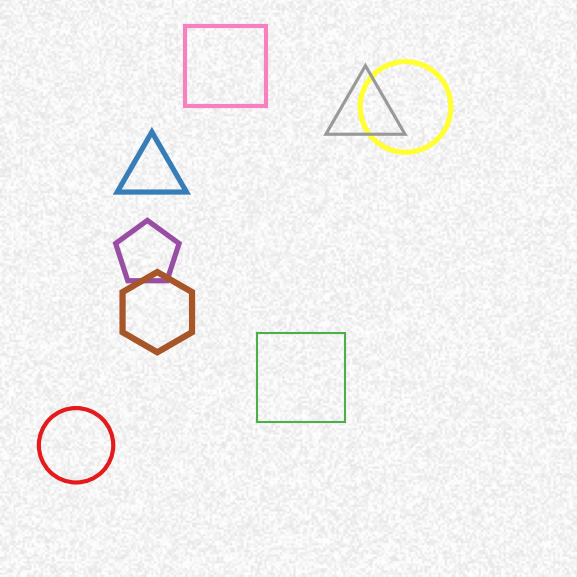[{"shape": "circle", "thickness": 2, "radius": 0.32, "center": [0.132, 0.228]}, {"shape": "triangle", "thickness": 2.5, "radius": 0.35, "center": [0.263, 0.701]}, {"shape": "square", "thickness": 1, "radius": 0.38, "center": [0.522, 0.346]}, {"shape": "pentagon", "thickness": 2.5, "radius": 0.29, "center": [0.255, 0.56]}, {"shape": "circle", "thickness": 2.5, "radius": 0.39, "center": [0.702, 0.814]}, {"shape": "hexagon", "thickness": 3, "radius": 0.35, "center": [0.272, 0.459]}, {"shape": "square", "thickness": 2, "radius": 0.35, "center": [0.39, 0.885]}, {"shape": "triangle", "thickness": 1.5, "radius": 0.4, "center": [0.633, 0.806]}]